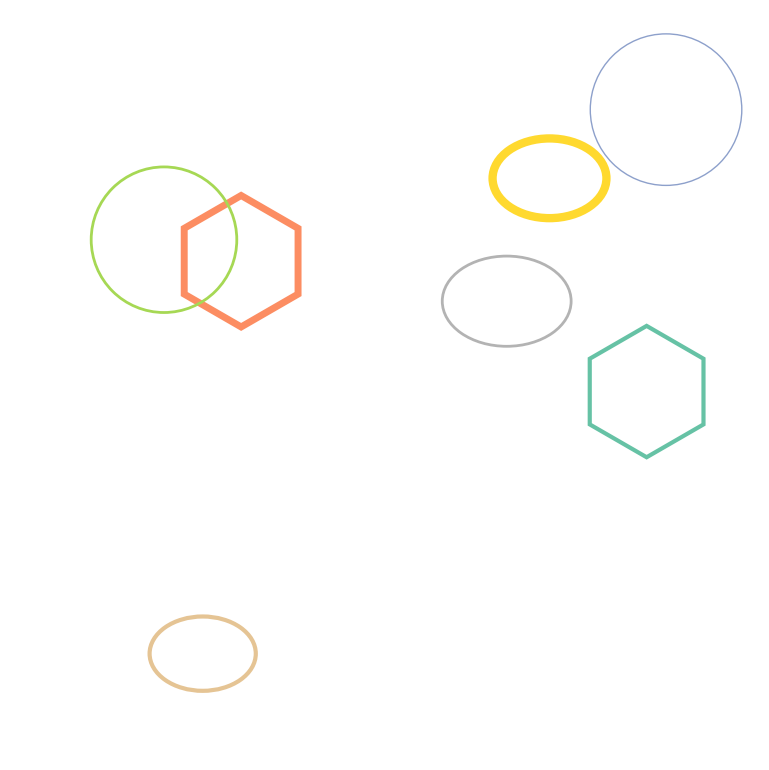[{"shape": "hexagon", "thickness": 1.5, "radius": 0.43, "center": [0.84, 0.491]}, {"shape": "hexagon", "thickness": 2.5, "radius": 0.43, "center": [0.313, 0.661]}, {"shape": "circle", "thickness": 0.5, "radius": 0.49, "center": [0.865, 0.858]}, {"shape": "circle", "thickness": 1, "radius": 0.47, "center": [0.213, 0.689]}, {"shape": "oval", "thickness": 3, "radius": 0.37, "center": [0.714, 0.768]}, {"shape": "oval", "thickness": 1.5, "radius": 0.34, "center": [0.263, 0.151]}, {"shape": "oval", "thickness": 1, "radius": 0.42, "center": [0.658, 0.609]}]